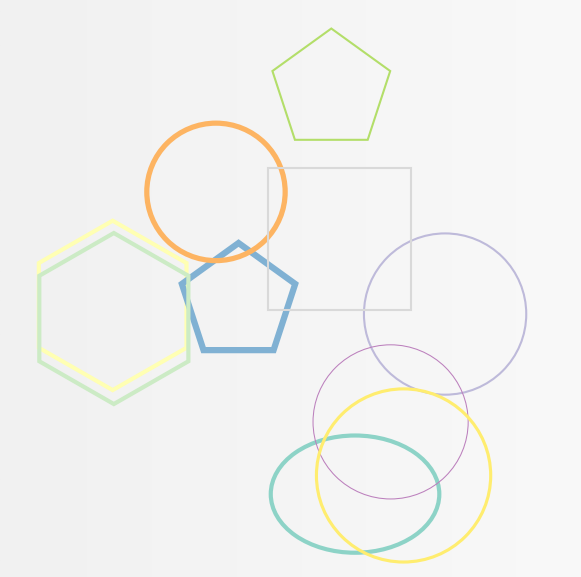[{"shape": "oval", "thickness": 2, "radius": 0.72, "center": [0.611, 0.144]}, {"shape": "hexagon", "thickness": 2, "radius": 0.73, "center": [0.194, 0.47]}, {"shape": "circle", "thickness": 1, "radius": 0.7, "center": [0.766, 0.455]}, {"shape": "pentagon", "thickness": 3, "radius": 0.51, "center": [0.41, 0.476]}, {"shape": "circle", "thickness": 2.5, "radius": 0.6, "center": [0.372, 0.667]}, {"shape": "pentagon", "thickness": 1, "radius": 0.53, "center": [0.57, 0.843]}, {"shape": "square", "thickness": 1, "radius": 0.62, "center": [0.584, 0.586]}, {"shape": "circle", "thickness": 0.5, "radius": 0.67, "center": [0.672, 0.269]}, {"shape": "hexagon", "thickness": 2, "radius": 0.74, "center": [0.196, 0.448]}, {"shape": "circle", "thickness": 1.5, "radius": 0.75, "center": [0.694, 0.176]}]